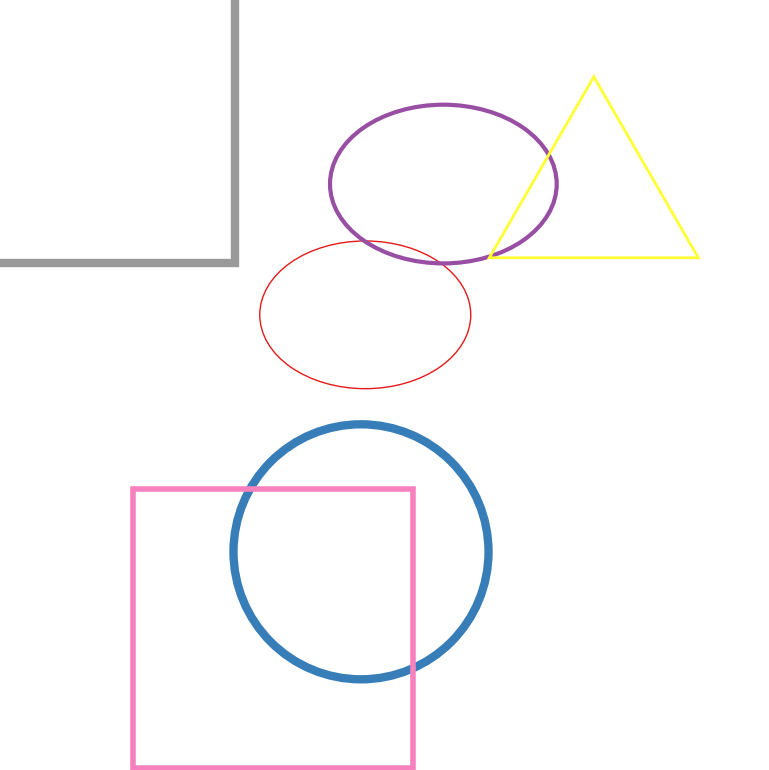[{"shape": "oval", "thickness": 0.5, "radius": 0.69, "center": [0.474, 0.591]}, {"shape": "circle", "thickness": 3, "radius": 0.83, "center": [0.469, 0.283]}, {"shape": "oval", "thickness": 1.5, "radius": 0.74, "center": [0.576, 0.761]}, {"shape": "triangle", "thickness": 1, "radius": 0.78, "center": [0.771, 0.744]}, {"shape": "square", "thickness": 2, "radius": 0.91, "center": [0.355, 0.184]}, {"shape": "square", "thickness": 3, "radius": 0.88, "center": [0.129, 0.835]}]